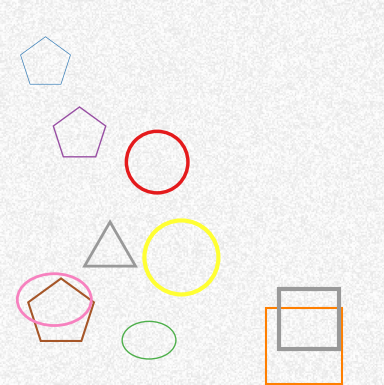[{"shape": "circle", "thickness": 2.5, "radius": 0.4, "center": [0.408, 0.579]}, {"shape": "pentagon", "thickness": 0.5, "radius": 0.34, "center": [0.118, 0.836]}, {"shape": "oval", "thickness": 1, "radius": 0.35, "center": [0.387, 0.116]}, {"shape": "pentagon", "thickness": 1, "radius": 0.36, "center": [0.207, 0.651]}, {"shape": "square", "thickness": 1.5, "radius": 0.49, "center": [0.79, 0.102]}, {"shape": "circle", "thickness": 3, "radius": 0.48, "center": [0.471, 0.331]}, {"shape": "pentagon", "thickness": 1.5, "radius": 0.45, "center": [0.159, 0.187]}, {"shape": "oval", "thickness": 2, "radius": 0.48, "center": [0.141, 0.222]}, {"shape": "square", "thickness": 3, "radius": 0.39, "center": [0.803, 0.172]}, {"shape": "triangle", "thickness": 2, "radius": 0.38, "center": [0.286, 0.347]}]